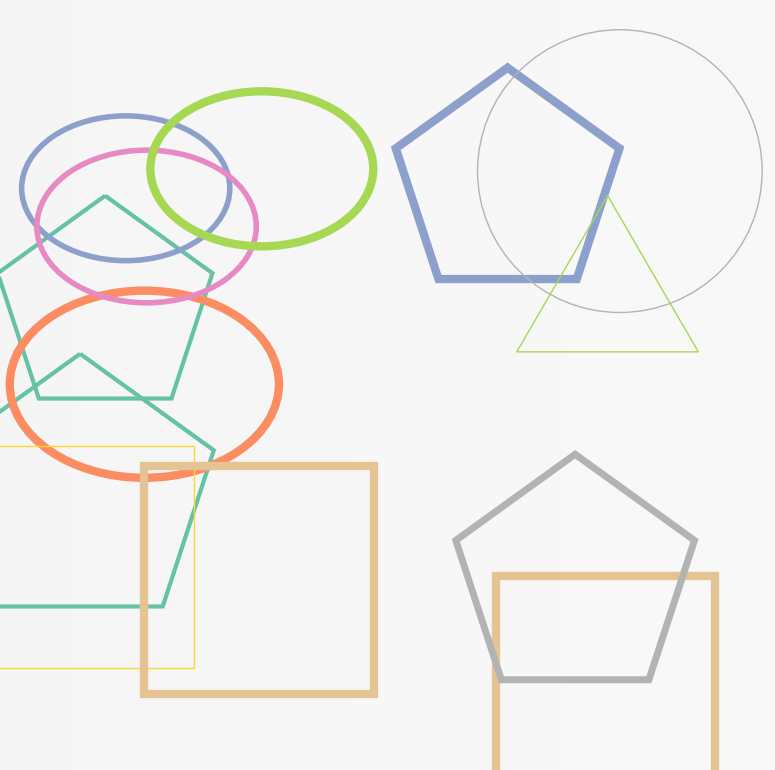[{"shape": "pentagon", "thickness": 1.5, "radius": 0.73, "center": [0.136, 0.6]}, {"shape": "pentagon", "thickness": 1.5, "radius": 0.91, "center": [0.103, 0.359]}, {"shape": "oval", "thickness": 3, "radius": 0.87, "center": [0.186, 0.501]}, {"shape": "pentagon", "thickness": 3, "radius": 0.76, "center": [0.655, 0.76]}, {"shape": "oval", "thickness": 2, "radius": 0.67, "center": [0.162, 0.755]}, {"shape": "oval", "thickness": 2, "radius": 0.71, "center": [0.189, 0.706]}, {"shape": "triangle", "thickness": 0.5, "radius": 0.68, "center": [0.784, 0.611]}, {"shape": "oval", "thickness": 3, "radius": 0.72, "center": [0.338, 0.781]}, {"shape": "square", "thickness": 0.5, "radius": 0.72, "center": [0.106, 0.277]}, {"shape": "square", "thickness": 3, "radius": 0.71, "center": [0.781, 0.111]}, {"shape": "square", "thickness": 3, "radius": 0.74, "center": [0.334, 0.246]}, {"shape": "pentagon", "thickness": 2.5, "radius": 0.81, "center": [0.742, 0.248]}, {"shape": "circle", "thickness": 0.5, "radius": 0.92, "center": [0.8, 0.778]}]